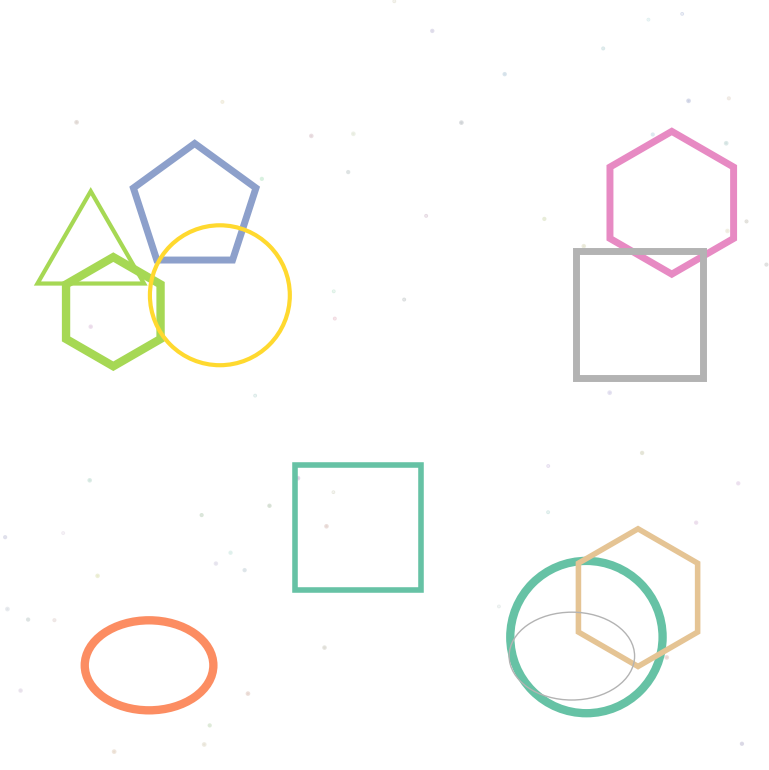[{"shape": "circle", "thickness": 3, "radius": 0.49, "center": [0.762, 0.173]}, {"shape": "square", "thickness": 2, "radius": 0.41, "center": [0.465, 0.315]}, {"shape": "oval", "thickness": 3, "radius": 0.42, "center": [0.194, 0.136]}, {"shape": "pentagon", "thickness": 2.5, "radius": 0.42, "center": [0.253, 0.73]}, {"shape": "hexagon", "thickness": 2.5, "radius": 0.46, "center": [0.872, 0.737]}, {"shape": "hexagon", "thickness": 3, "radius": 0.35, "center": [0.147, 0.595]}, {"shape": "triangle", "thickness": 1.5, "radius": 0.4, "center": [0.118, 0.672]}, {"shape": "circle", "thickness": 1.5, "radius": 0.45, "center": [0.286, 0.617]}, {"shape": "hexagon", "thickness": 2, "radius": 0.45, "center": [0.829, 0.224]}, {"shape": "square", "thickness": 2.5, "radius": 0.41, "center": [0.83, 0.591]}, {"shape": "oval", "thickness": 0.5, "radius": 0.41, "center": [0.743, 0.148]}]